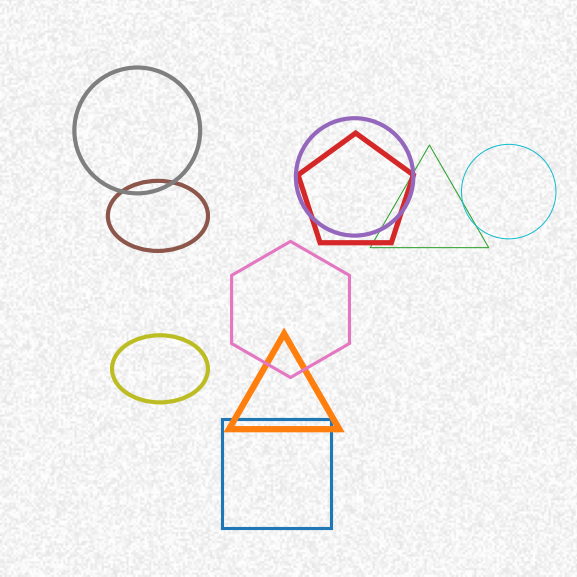[{"shape": "square", "thickness": 1.5, "radius": 0.47, "center": [0.479, 0.179]}, {"shape": "triangle", "thickness": 3, "radius": 0.55, "center": [0.492, 0.311]}, {"shape": "triangle", "thickness": 0.5, "radius": 0.59, "center": [0.744, 0.63]}, {"shape": "pentagon", "thickness": 2.5, "radius": 0.52, "center": [0.616, 0.664]}, {"shape": "circle", "thickness": 2, "radius": 0.51, "center": [0.614, 0.693]}, {"shape": "oval", "thickness": 2, "radius": 0.43, "center": [0.273, 0.625]}, {"shape": "hexagon", "thickness": 1.5, "radius": 0.59, "center": [0.503, 0.463]}, {"shape": "circle", "thickness": 2, "radius": 0.54, "center": [0.238, 0.773]}, {"shape": "oval", "thickness": 2, "radius": 0.42, "center": [0.277, 0.36]}, {"shape": "circle", "thickness": 0.5, "radius": 0.41, "center": [0.881, 0.667]}]